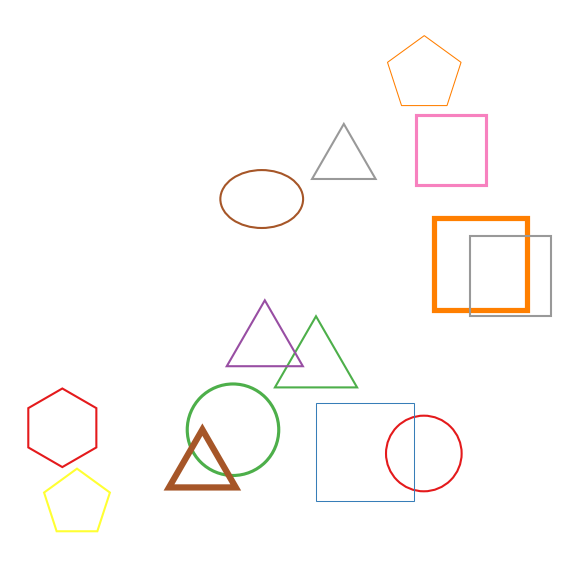[{"shape": "hexagon", "thickness": 1, "radius": 0.34, "center": [0.108, 0.258]}, {"shape": "circle", "thickness": 1, "radius": 0.33, "center": [0.734, 0.214]}, {"shape": "square", "thickness": 0.5, "radius": 0.42, "center": [0.633, 0.217]}, {"shape": "triangle", "thickness": 1, "radius": 0.41, "center": [0.547, 0.369]}, {"shape": "circle", "thickness": 1.5, "radius": 0.4, "center": [0.403, 0.255]}, {"shape": "triangle", "thickness": 1, "radius": 0.38, "center": [0.459, 0.403]}, {"shape": "pentagon", "thickness": 0.5, "radius": 0.33, "center": [0.735, 0.87]}, {"shape": "square", "thickness": 2.5, "radius": 0.4, "center": [0.833, 0.542]}, {"shape": "pentagon", "thickness": 1, "radius": 0.3, "center": [0.133, 0.128]}, {"shape": "oval", "thickness": 1, "radius": 0.36, "center": [0.453, 0.654]}, {"shape": "triangle", "thickness": 3, "radius": 0.33, "center": [0.35, 0.188]}, {"shape": "square", "thickness": 1.5, "radius": 0.3, "center": [0.781, 0.74]}, {"shape": "triangle", "thickness": 1, "radius": 0.32, "center": [0.595, 0.721]}, {"shape": "square", "thickness": 1, "radius": 0.35, "center": [0.884, 0.521]}]